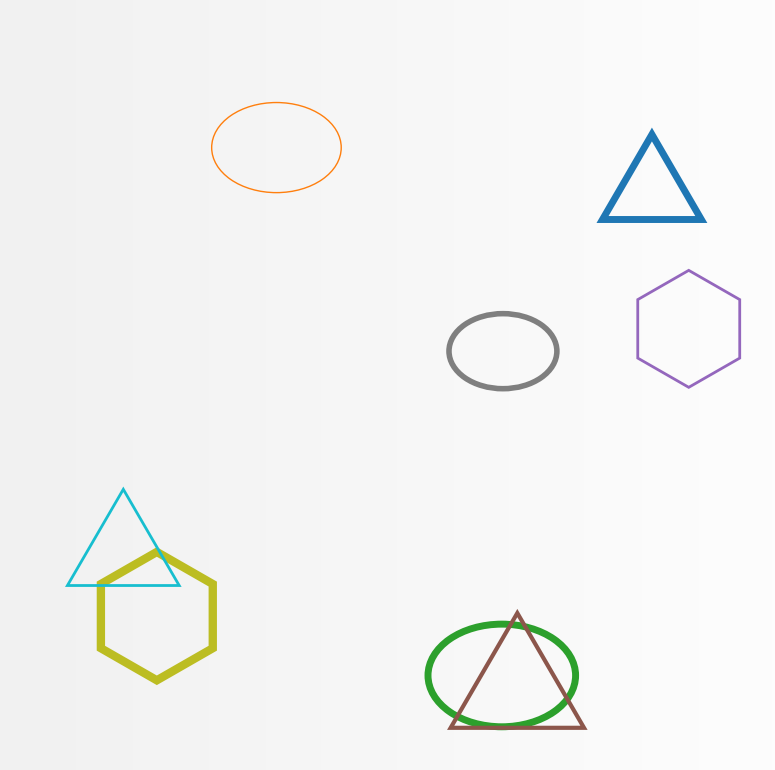[{"shape": "triangle", "thickness": 2.5, "radius": 0.37, "center": [0.841, 0.752]}, {"shape": "oval", "thickness": 0.5, "radius": 0.42, "center": [0.357, 0.808]}, {"shape": "oval", "thickness": 2.5, "radius": 0.48, "center": [0.647, 0.123]}, {"shape": "hexagon", "thickness": 1, "radius": 0.38, "center": [0.889, 0.573]}, {"shape": "triangle", "thickness": 1.5, "radius": 0.5, "center": [0.668, 0.104]}, {"shape": "oval", "thickness": 2, "radius": 0.35, "center": [0.649, 0.544]}, {"shape": "hexagon", "thickness": 3, "radius": 0.42, "center": [0.202, 0.2]}, {"shape": "triangle", "thickness": 1, "radius": 0.42, "center": [0.159, 0.281]}]